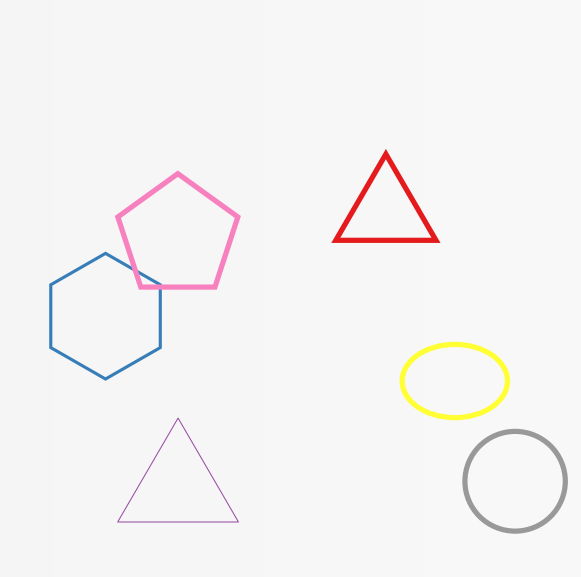[{"shape": "triangle", "thickness": 2.5, "radius": 0.5, "center": [0.664, 0.633]}, {"shape": "hexagon", "thickness": 1.5, "radius": 0.54, "center": [0.182, 0.452]}, {"shape": "triangle", "thickness": 0.5, "radius": 0.6, "center": [0.306, 0.155]}, {"shape": "oval", "thickness": 2.5, "radius": 0.45, "center": [0.782, 0.339]}, {"shape": "pentagon", "thickness": 2.5, "radius": 0.54, "center": [0.306, 0.59]}, {"shape": "circle", "thickness": 2.5, "radius": 0.43, "center": [0.886, 0.166]}]